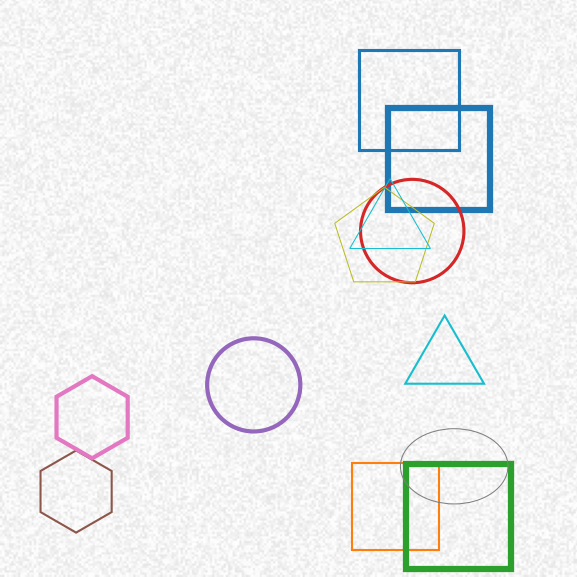[{"shape": "square", "thickness": 3, "radius": 0.44, "center": [0.761, 0.724]}, {"shape": "square", "thickness": 1.5, "radius": 0.43, "center": [0.708, 0.827]}, {"shape": "square", "thickness": 1, "radius": 0.38, "center": [0.685, 0.123]}, {"shape": "square", "thickness": 3, "radius": 0.45, "center": [0.794, 0.104]}, {"shape": "circle", "thickness": 1.5, "radius": 0.45, "center": [0.714, 0.599]}, {"shape": "circle", "thickness": 2, "radius": 0.4, "center": [0.439, 0.333]}, {"shape": "hexagon", "thickness": 1, "radius": 0.36, "center": [0.132, 0.148]}, {"shape": "hexagon", "thickness": 2, "radius": 0.36, "center": [0.16, 0.277]}, {"shape": "oval", "thickness": 0.5, "radius": 0.47, "center": [0.786, 0.192]}, {"shape": "pentagon", "thickness": 0.5, "radius": 0.45, "center": [0.666, 0.584]}, {"shape": "triangle", "thickness": 1, "radius": 0.39, "center": [0.77, 0.374]}, {"shape": "triangle", "thickness": 0.5, "radius": 0.4, "center": [0.676, 0.609]}]